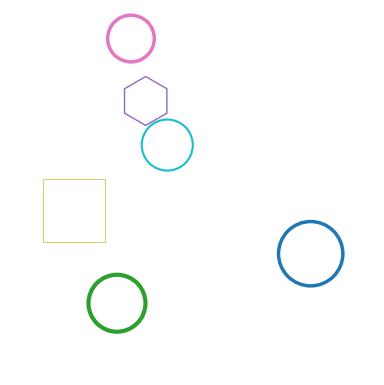[{"shape": "circle", "thickness": 2.5, "radius": 0.42, "center": [0.807, 0.341]}, {"shape": "circle", "thickness": 3, "radius": 0.37, "center": [0.304, 0.212]}, {"shape": "hexagon", "thickness": 1, "radius": 0.32, "center": [0.378, 0.738]}, {"shape": "circle", "thickness": 2.5, "radius": 0.3, "center": [0.34, 0.9]}, {"shape": "square", "thickness": 0.5, "radius": 0.4, "center": [0.193, 0.453]}, {"shape": "circle", "thickness": 1.5, "radius": 0.33, "center": [0.434, 0.623]}]